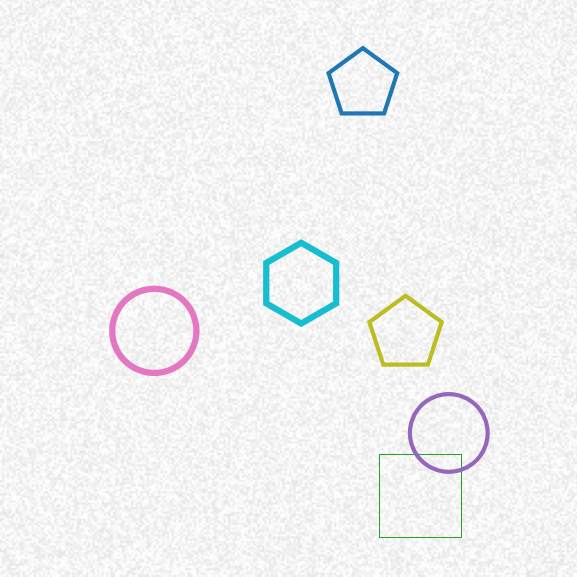[{"shape": "pentagon", "thickness": 2, "radius": 0.31, "center": [0.628, 0.853]}, {"shape": "square", "thickness": 0.5, "radius": 0.36, "center": [0.727, 0.141]}, {"shape": "circle", "thickness": 2, "radius": 0.34, "center": [0.777, 0.249]}, {"shape": "circle", "thickness": 3, "radius": 0.36, "center": [0.267, 0.426]}, {"shape": "pentagon", "thickness": 2, "radius": 0.33, "center": [0.702, 0.421]}, {"shape": "hexagon", "thickness": 3, "radius": 0.35, "center": [0.522, 0.509]}]